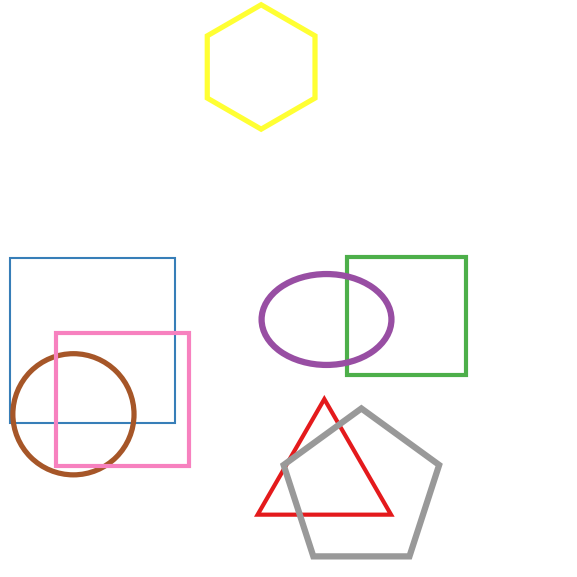[{"shape": "triangle", "thickness": 2, "radius": 0.67, "center": [0.562, 0.175]}, {"shape": "square", "thickness": 1, "radius": 0.71, "center": [0.16, 0.409]}, {"shape": "square", "thickness": 2, "radius": 0.51, "center": [0.704, 0.451]}, {"shape": "oval", "thickness": 3, "radius": 0.56, "center": [0.565, 0.446]}, {"shape": "hexagon", "thickness": 2.5, "radius": 0.54, "center": [0.452, 0.883]}, {"shape": "circle", "thickness": 2.5, "radius": 0.52, "center": [0.127, 0.282]}, {"shape": "square", "thickness": 2, "radius": 0.57, "center": [0.212, 0.307]}, {"shape": "pentagon", "thickness": 3, "radius": 0.71, "center": [0.626, 0.15]}]